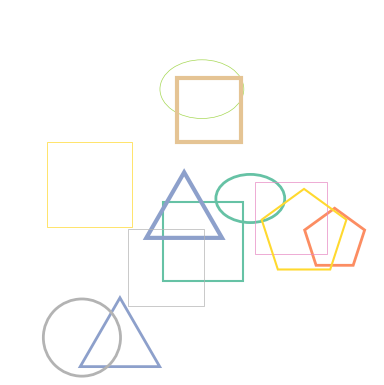[{"shape": "square", "thickness": 1.5, "radius": 0.51, "center": [0.527, 0.372]}, {"shape": "oval", "thickness": 2, "radius": 0.45, "center": [0.65, 0.484]}, {"shape": "pentagon", "thickness": 2, "radius": 0.41, "center": [0.869, 0.377]}, {"shape": "triangle", "thickness": 3, "radius": 0.57, "center": [0.478, 0.439]}, {"shape": "triangle", "thickness": 2, "radius": 0.6, "center": [0.312, 0.107]}, {"shape": "square", "thickness": 0.5, "radius": 0.47, "center": [0.756, 0.433]}, {"shape": "oval", "thickness": 0.5, "radius": 0.54, "center": [0.524, 0.768]}, {"shape": "square", "thickness": 0.5, "radius": 0.55, "center": [0.232, 0.522]}, {"shape": "pentagon", "thickness": 1.5, "radius": 0.58, "center": [0.79, 0.394]}, {"shape": "square", "thickness": 3, "radius": 0.41, "center": [0.544, 0.715]}, {"shape": "square", "thickness": 0.5, "radius": 0.5, "center": [0.431, 0.306]}, {"shape": "circle", "thickness": 2, "radius": 0.5, "center": [0.213, 0.123]}]